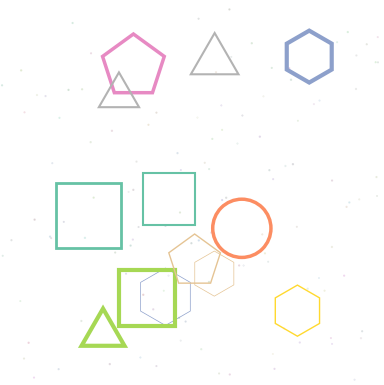[{"shape": "square", "thickness": 1.5, "radius": 0.34, "center": [0.438, 0.484]}, {"shape": "square", "thickness": 2, "radius": 0.42, "center": [0.23, 0.439]}, {"shape": "circle", "thickness": 2.5, "radius": 0.38, "center": [0.628, 0.407]}, {"shape": "hexagon", "thickness": 0.5, "radius": 0.37, "center": [0.43, 0.229]}, {"shape": "hexagon", "thickness": 3, "radius": 0.34, "center": [0.803, 0.853]}, {"shape": "pentagon", "thickness": 2.5, "radius": 0.42, "center": [0.347, 0.827]}, {"shape": "square", "thickness": 3, "radius": 0.36, "center": [0.382, 0.225]}, {"shape": "triangle", "thickness": 3, "radius": 0.32, "center": [0.268, 0.134]}, {"shape": "hexagon", "thickness": 1, "radius": 0.33, "center": [0.773, 0.193]}, {"shape": "pentagon", "thickness": 1, "radius": 0.35, "center": [0.506, 0.322]}, {"shape": "hexagon", "thickness": 0.5, "radius": 0.29, "center": [0.557, 0.289]}, {"shape": "triangle", "thickness": 1.5, "radius": 0.36, "center": [0.558, 0.843]}, {"shape": "triangle", "thickness": 1.5, "radius": 0.3, "center": [0.309, 0.752]}]